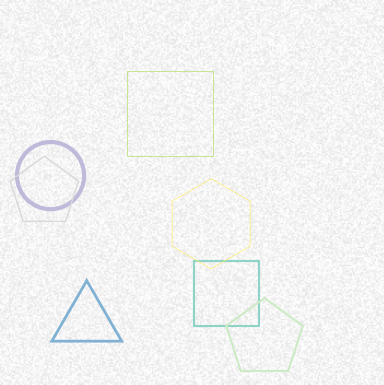[{"shape": "square", "thickness": 1.5, "radius": 0.42, "center": [0.588, 0.238]}, {"shape": "circle", "thickness": 3, "radius": 0.44, "center": [0.131, 0.544]}, {"shape": "triangle", "thickness": 2, "radius": 0.52, "center": [0.225, 0.166]}, {"shape": "square", "thickness": 0.5, "radius": 0.56, "center": [0.442, 0.705]}, {"shape": "pentagon", "thickness": 1, "radius": 0.47, "center": [0.115, 0.501]}, {"shape": "pentagon", "thickness": 1.5, "radius": 0.52, "center": [0.687, 0.121]}, {"shape": "hexagon", "thickness": 0.5, "radius": 0.58, "center": [0.548, 0.419]}]